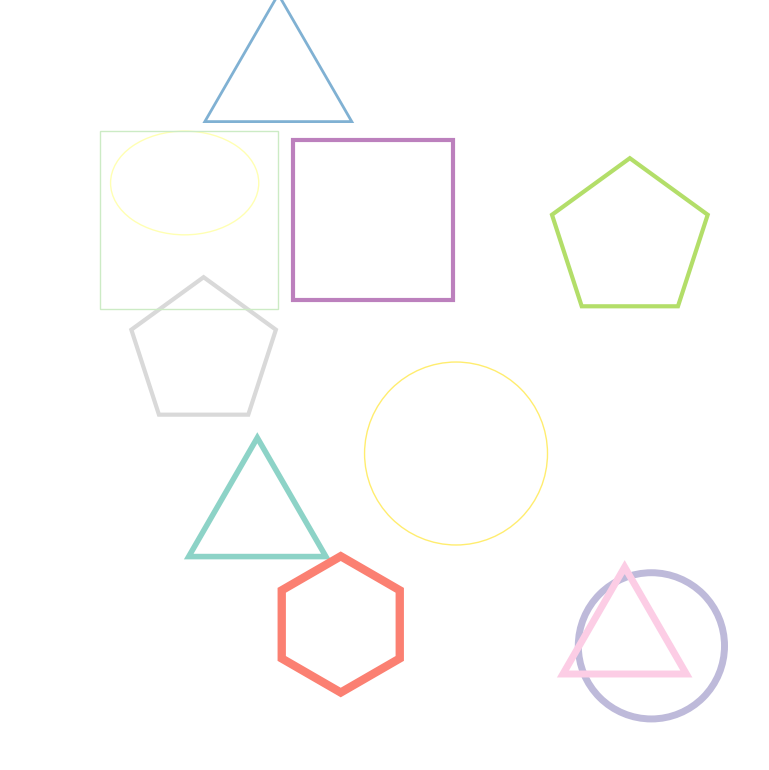[{"shape": "triangle", "thickness": 2, "radius": 0.51, "center": [0.334, 0.329]}, {"shape": "oval", "thickness": 0.5, "radius": 0.48, "center": [0.24, 0.762]}, {"shape": "circle", "thickness": 2.5, "radius": 0.47, "center": [0.846, 0.161]}, {"shape": "hexagon", "thickness": 3, "radius": 0.44, "center": [0.443, 0.189]}, {"shape": "triangle", "thickness": 1, "radius": 0.55, "center": [0.361, 0.897]}, {"shape": "pentagon", "thickness": 1.5, "radius": 0.53, "center": [0.818, 0.688]}, {"shape": "triangle", "thickness": 2.5, "radius": 0.46, "center": [0.811, 0.171]}, {"shape": "pentagon", "thickness": 1.5, "radius": 0.49, "center": [0.264, 0.541]}, {"shape": "square", "thickness": 1.5, "radius": 0.52, "center": [0.485, 0.714]}, {"shape": "square", "thickness": 0.5, "radius": 0.58, "center": [0.246, 0.715]}, {"shape": "circle", "thickness": 0.5, "radius": 0.59, "center": [0.592, 0.411]}]